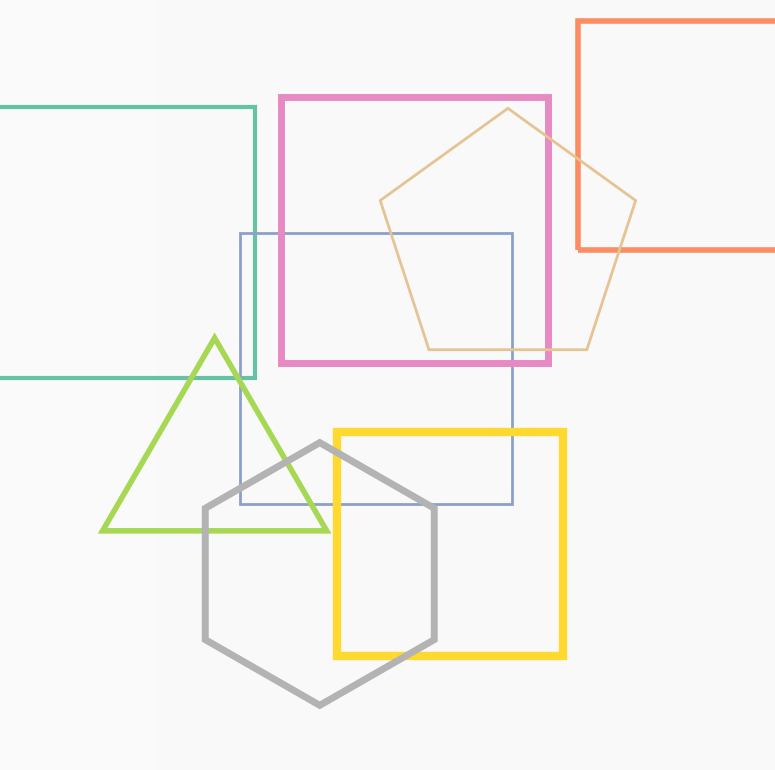[{"shape": "square", "thickness": 1.5, "radius": 0.88, "center": [0.154, 0.685]}, {"shape": "square", "thickness": 2, "radius": 0.74, "center": [0.894, 0.824]}, {"shape": "square", "thickness": 1, "radius": 0.88, "center": [0.485, 0.521]}, {"shape": "square", "thickness": 2.5, "radius": 0.86, "center": [0.535, 0.702]}, {"shape": "triangle", "thickness": 2, "radius": 0.83, "center": [0.277, 0.394]}, {"shape": "square", "thickness": 3, "radius": 0.73, "center": [0.581, 0.293]}, {"shape": "pentagon", "thickness": 1, "radius": 0.87, "center": [0.655, 0.686]}, {"shape": "hexagon", "thickness": 2.5, "radius": 0.85, "center": [0.413, 0.255]}]